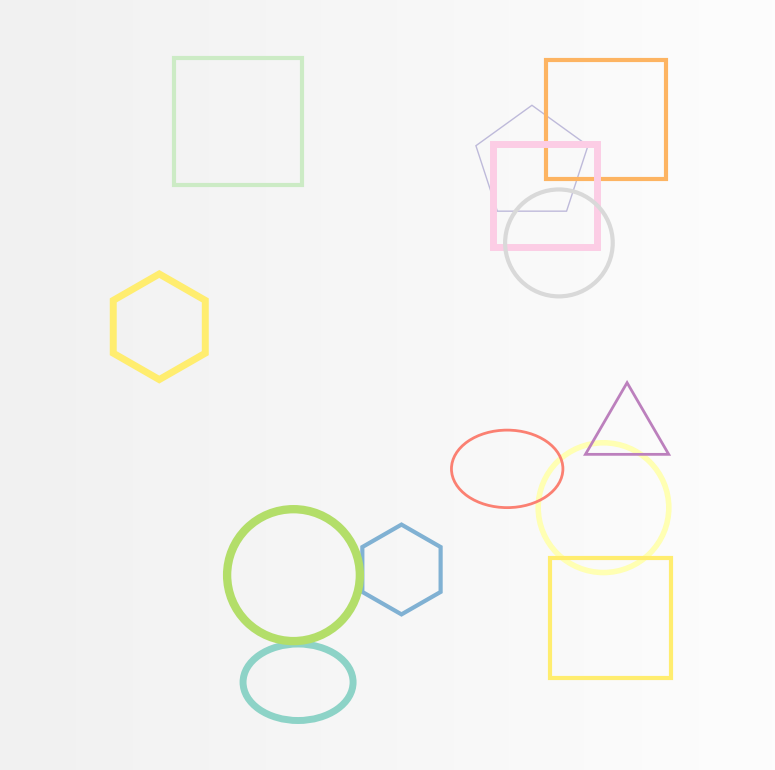[{"shape": "oval", "thickness": 2.5, "radius": 0.35, "center": [0.385, 0.114]}, {"shape": "circle", "thickness": 2, "radius": 0.42, "center": [0.779, 0.341]}, {"shape": "pentagon", "thickness": 0.5, "radius": 0.38, "center": [0.686, 0.787]}, {"shape": "oval", "thickness": 1, "radius": 0.36, "center": [0.654, 0.391]}, {"shape": "hexagon", "thickness": 1.5, "radius": 0.29, "center": [0.518, 0.26]}, {"shape": "square", "thickness": 1.5, "radius": 0.39, "center": [0.782, 0.845]}, {"shape": "circle", "thickness": 3, "radius": 0.43, "center": [0.379, 0.253]}, {"shape": "square", "thickness": 2.5, "radius": 0.33, "center": [0.703, 0.746]}, {"shape": "circle", "thickness": 1.5, "radius": 0.35, "center": [0.721, 0.685]}, {"shape": "triangle", "thickness": 1, "radius": 0.31, "center": [0.809, 0.441]}, {"shape": "square", "thickness": 1.5, "radius": 0.41, "center": [0.307, 0.842]}, {"shape": "hexagon", "thickness": 2.5, "radius": 0.34, "center": [0.206, 0.576]}, {"shape": "square", "thickness": 1.5, "radius": 0.39, "center": [0.787, 0.198]}]